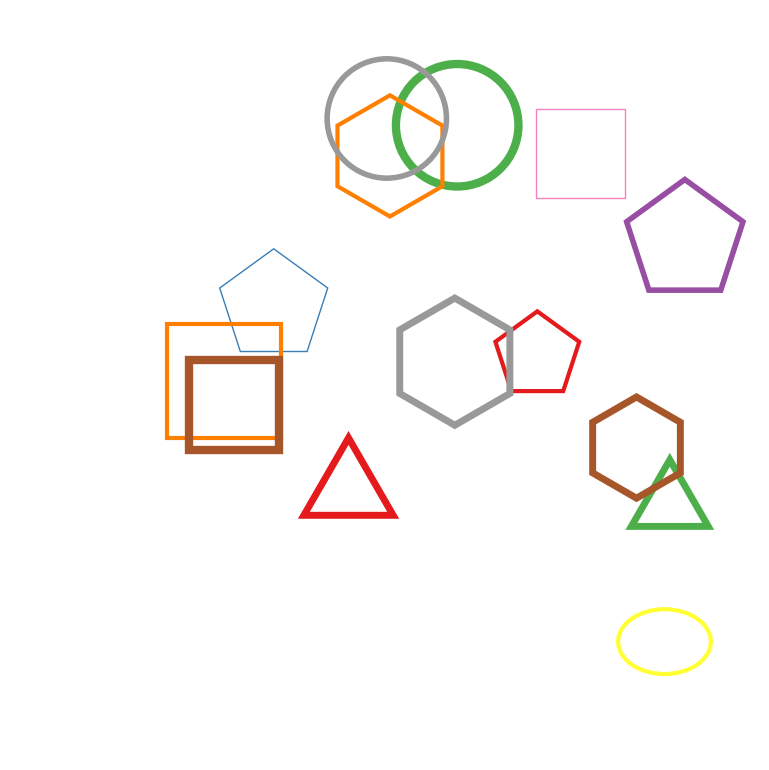[{"shape": "pentagon", "thickness": 1.5, "radius": 0.29, "center": [0.698, 0.538]}, {"shape": "triangle", "thickness": 2.5, "radius": 0.33, "center": [0.453, 0.364]}, {"shape": "pentagon", "thickness": 0.5, "radius": 0.37, "center": [0.355, 0.603]}, {"shape": "triangle", "thickness": 2.5, "radius": 0.29, "center": [0.87, 0.345]}, {"shape": "circle", "thickness": 3, "radius": 0.4, "center": [0.594, 0.837]}, {"shape": "pentagon", "thickness": 2, "radius": 0.4, "center": [0.889, 0.687]}, {"shape": "square", "thickness": 1.5, "radius": 0.37, "center": [0.291, 0.505]}, {"shape": "hexagon", "thickness": 1.5, "radius": 0.39, "center": [0.506, 0.798]}, {"shape": "oval", "thickness": 1.5, "radius": 0.3, "center": [0.863, 0.167]}, {"shape": "square", "thickness": 3, "radius": 0.29, "center": [0.304, 0.474]}, {"shape": "hexagon", "thickness": 2.5, "radius": 0.33, "center": [0.827, 0.419]}, {"shape": "square", "thickness": 0.5, "radius": 0.29, "center": [0.754, 0.801]}, {"shape": "circle", "thickness": 2, "radius": 0.39, "center": [0.502, 0.846]}, {"shape": "hexagon", "thickness": 2.5, "radius": 0.41, "center": [0.591, 0.53]}]